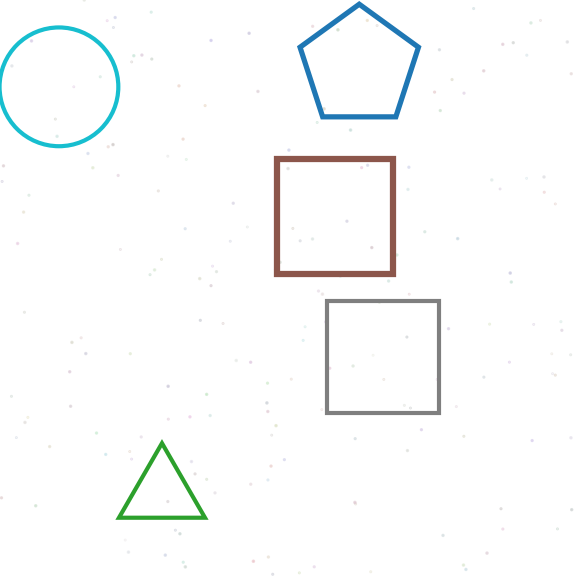[{"shape": "pentagon", "thickness": 2.5, "radius": 0.54, "center": [0.622, 0.884]}, {"shape": "triangle", "thickness": 2, "radius": 0.43, "center": [0.28, 0.146]}, {"shape": "square", "thickness": 3, "radius": 0.5, "center": [0.58, 0.625]}, {"shape": "square", "thickness": 2, "radius": 0.48, "center": [0.663, 0.382]}, {"shape": "circle", "thickness": 2, "radius": 0.51, "center": [0.102, 0.849]}]